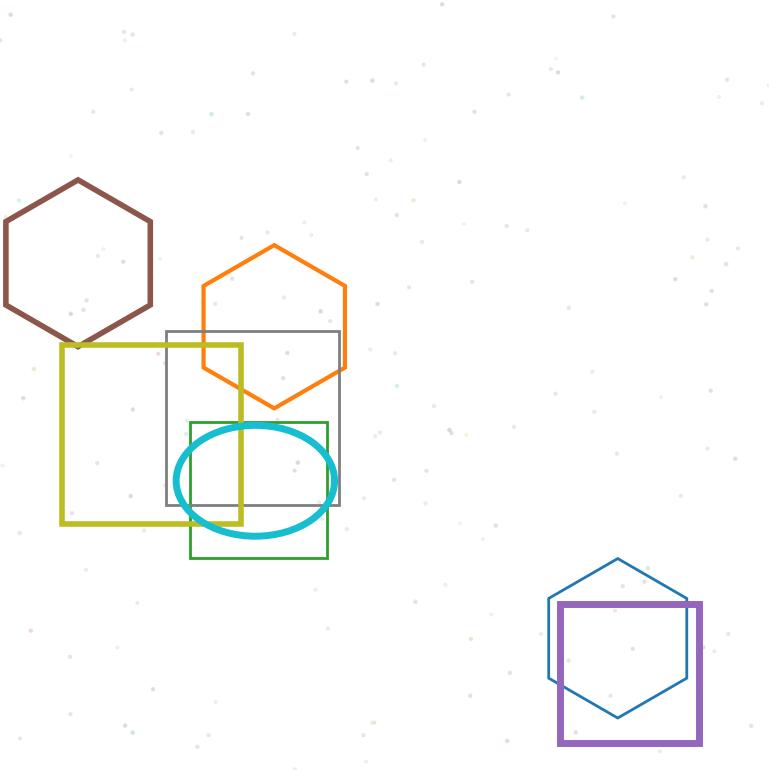[{"shape": "hexagon", "thickness": 1, "radius": 0.52, "center": [0.802, 0.171]}, {"shape": "hexagon", "thickness": 1.5, "radius": 0.53, "center": [0.356, 0.576]}, {"shape": "square", "thickness": 1, "radius": 0.44, "center": [0.336, 0.364]}, {"shape": "square", "thickness": 2.5, "radius": 0.45, "center": [0.817, 0.125]}, {"shape": "hexagon", "thickness": 2, "radius": 0.54, "center": [0.101, 0.658]}, {"shape": "square", "thickness": 1, "radius": 0.56, "center": [0.328, 0.457]}, {"shape": "square", "thickness": 2, "radius": 0.58, "center": [0.197, 0.436]}, {"shape": "oval", "thickness": 2.5, "radius": 0.51, "center": [0.332, 0.376]}]